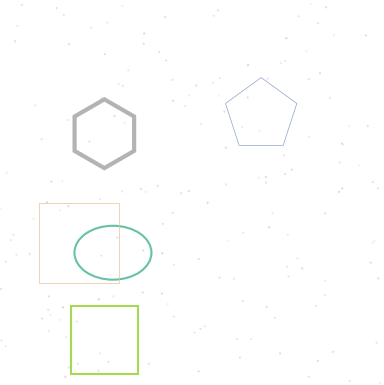[{"shape": "oval", "thickness": 1.5, "radius": 0.5, "center": [0.293, 0.344]}, {"shape": "pentagon", "thickness": 0.5, "radius": 0.49, "center": [0.678, 0.701]}, {"shape": "square", "thickness": 1.5, "radius": 0.44, "center": [0.272, 0.117]}, {"shape": "square", "thickness": 0.5, "radius": 0.52, "center": [0.205, 0.368]}, {"shape": "hexagon", "thickness": 3, "radius": 0.45, "center": [0.271, 0.653]}]